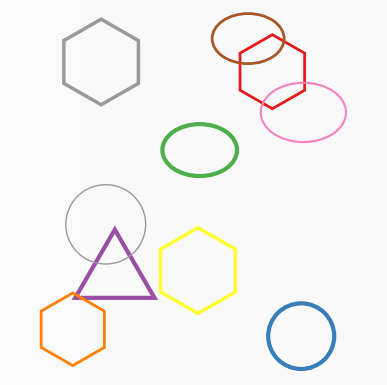[{"shape": "hexagon", "thickness": 2, "radius": 0.48, "center": [0.703, 0.814]}, {"shape": "circle", "thickness": 3, "radius": 0.43, "center": [0.777, 0.127]}, {"shape": "oval", "thickness": 3, "radius": 0.48, "center": [0.515, 0.61]}, {"shape": "triangle", "thickness": 3, "radius": 0.59, "center": [0.296, 0.285]}, {"shape": "hexagon", "thickness": 2, "radius": 0.47, "center": [0.188, 0.145]}, {"shape": "hexagon", "thickness": 2.5, "radius": 0.56, "center": [0.511, 0.297]}, {"shape": "oval", "thickness": 2, "radius": 0.46, "center": [0.64, 0.9]}, {"shape": "oval", "thickness": 1.5, "radius": 0.55, "center": [0.783, 0.708]}, {"shape": "hexagon", "thickness": 2.5, "radius": 0.56, "center": [0.261, 0.839]}, {"shape": "circle", "thickness": 1, "radius": 0.51, "center": [0.273, 0.417]}]